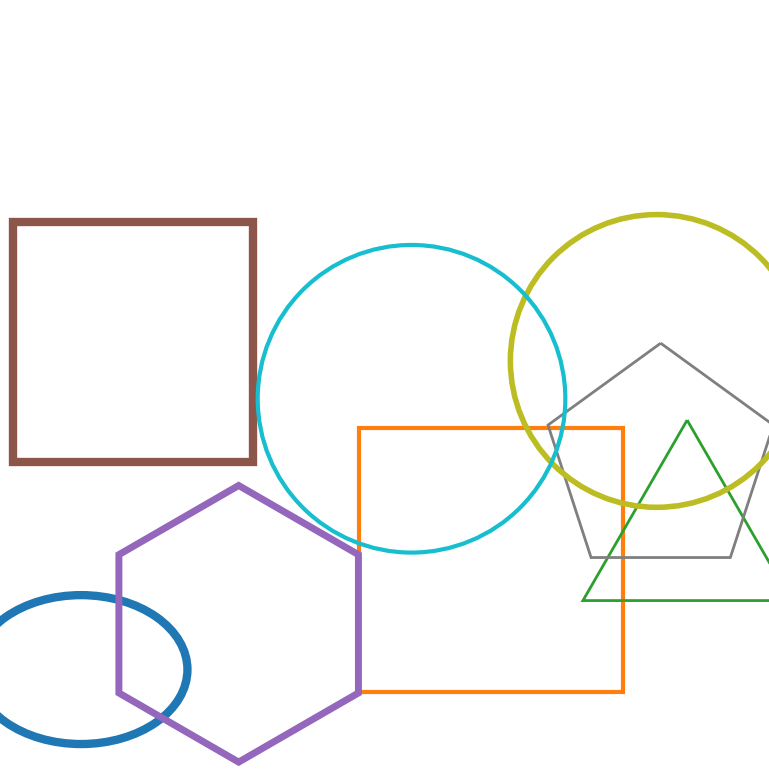[{"shape": "oval", "thickness": 3, "radius": 0.69, "center": [0.105, 0.13]}, {"shape": "square", "thickness": 1.5, "radius": 0.86, "center": [0.638, 0.273]}, {"shape": "triangle", "thickness": 1, "radius": 0.78, "center": [0.892, 0.298]}, {"shape": "hexagon", "thickness": 2.5, "radius": 0.9, "center": [0.31, 0.19]}, {"shape": "square", "thickness": 3, "radius": 0.78, "center": [0.172, 0.556]}, {"shape": "pentagon", "thickness": 1, "radius": 0.77, "center": [0.858, 0.4]}, {"shape": "circle", "thickness": 2, "radius": 0.95, "center": [0.853, 0.531]}, {"shape": "circle", "thickness": 1.5, "radius": 1.0, "center": [0.534, 0.482]}]